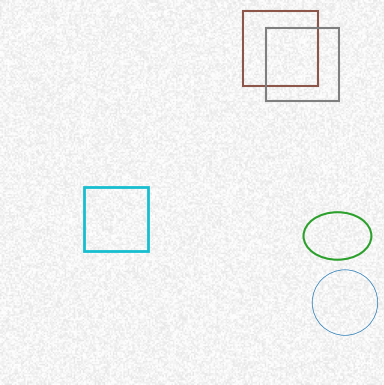[{"shape": "circle", "thickness": 0.5, "radius": 0.43, "center": [0.896, 0.214]}, {"shape": "oval", "thickness": 1.5, "radius": 0.44, "center": [0.877, 0.387]}, {"shape": "square", "thickness": 1.5, "radius": 0.48, "center": [0.729, 0.874]}, {"shape": "square", "thickness": 1.5, "radius": 0.48, "center": [0.785, 0.832]}, {"shape": "square", "thickness": 2, "radius": 0.42, "center": [0.301, 0.432]}]